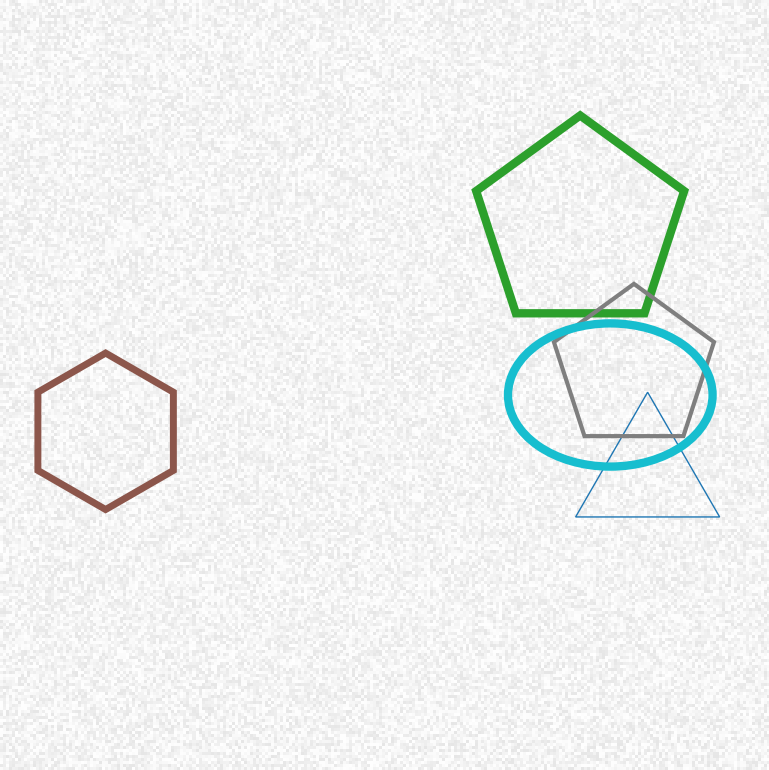[{"shape": "triangle", "thickness": 0.5, "radius": 0.54, "center": [0.841, 0.383]}, {"shape": "pentagon", "thickness": 3, "radius": 0.71, "center": [0.753, 0.708]}, {"shape": "hexagon", "thickness": 2.5, "radius": 0.51, "center": [0.137, 0.44]}, {"shape": "pentagon", "thickness": 1.5, "radius": 0.55, "center": [0.823, 0.522]}, {"shape": "oval", "thickness": 3, "radius": 0.66, "center": [0.793, 0.487]}]